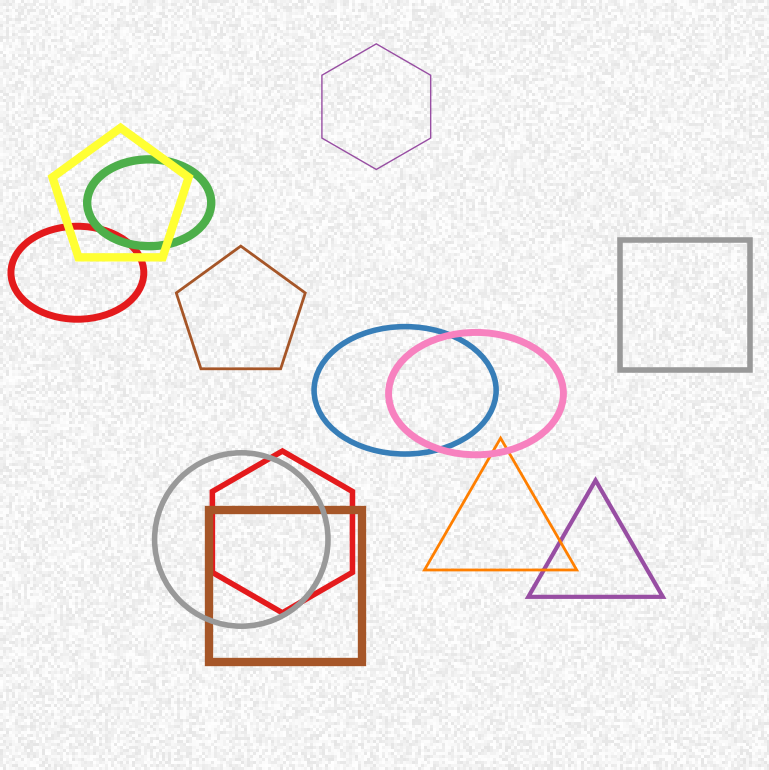[{"shape": "oval", "thickness": 2.5, "radius": 0.43, "center": [0.1, 0.646]}, {"shape": "hexagon", "thickness": 2, "radius": 0.53, "center": [0.367, 0.309]}, {"shape": "oval", "thickness": 2, "radius": 0.59, "center": [0.526, 0.493]}, {"shape": "oval", "thickness": 3, "radius": 0.4, "center": [0.194, 0.737]}, {"shape": "triangle", "thickness": 1.5, "radius": 0.5, "center": [0.773, 0.275]}, {"shape": "hexagon", "thickness": 0.5, "radius": 0.41, "center": [0.489, 0.861]}, {"shape": "triangle", "thickness": 1, "radius": 0.57, "center": [0.65, 0.317]}, {"shape": "pentagon", "thickness": 3, "radius": 0.46, "center": [0.157, 0.741]}, {"shape": "pentagon", "thickness": 1, "radius": 0.44, "center": [0.313, 0.592]}, {"shape": "square", "thickness": 3, "radius": 0.49, "center": [0.371, 0.239]}, {"shape": "oval", "thickness": 2.5, "radius": 0.57, "center": [0.618, 0.489]}, {"shape": "square", "thickness": 2, "radius": 0.42, "center": [0.889, 0.604]}, {"shape": "circle", "thickness": 2, "radius": 0.56, "center": [0.313, 0.299]}]